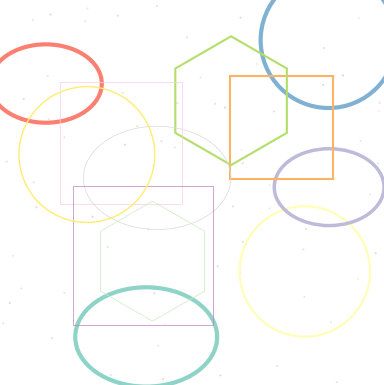[{"shape": "oval", "thickness": 3, "radius": 0.92, "center": [0.38, 0.125]}, {"shape": "circle", "thickness": 1.5, "radius": 0.85, "center": [0.792, 0.295]}, {"shape": "oval", "thickness": 2.5, "radius": 0.71, "center": [0.855, 0.514]}, {"shape": "oval", "thickness": 3, "radius": 0.73, "center": [0.119, 0.783]}, {"shape": "circle", "thickness": 3, "radius": 0.88, "center": [0.853, 0.896]}, {"shape": "square", "thickness": 1.5, "radius": 0.67, "center": [0.731, 0.668]}, {"shape": "hexagon", "thickness": 1.5, "radius": 0.84, "center": [0.6, 0.738]}, {"shape": "square", "thickness": 0.5, "radius": 0.79, "center": [0.315, 0.628]}, {"shape": "oval", "thickness": 0.5, "radius": 0.96, "center": [0.408, 0.538]}, {"shape": "square", "thickness": 0.5, "radius": 0.9, "center": [0.371, 0.337]}, {"shape": "hexagon", "thickness": 0.5, "radius": 0.78, "center": [0.396, 0.322]}, {"shape": "circle", "thickness": 1, "radius": 0.88, "center": [0.226, 0.599]}]